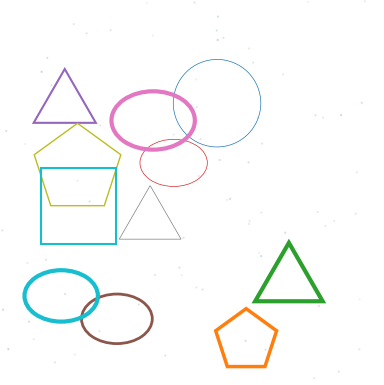[{"shape": "circle", "thickness": 0.5, "radius": 0.57, "center": [0.564, 0.732]}, {"shape": "pentagon", "thickness": 2.5, "radius": 0.42, "center": [0.639, 0.115]}, {"shape": "triangle", "thickness": 3, "radius": 0.51, "center": [0.75, 0.268]}, {"shape": "oval", "thickness": 0.5, "radius": 0.44, "center": [0.451, 0.577]}, {"shape": "triangle", "thickness": 1.5, "radius": 0.47, "center": [0.168, 0.728]}, {"shape": "oval", "thickness": 2, "radius": 0.46, "center": [0.304, 0.172]}, {"shape": "oval", "thickness": 3, "radius": 0.54, "center": [0.398, 0.687]}, {"shape": "triangle", "thickness": 0.5, "radius": 0.46, "center": [0.39, 0.425]}, {"shape": "pentagon", "thickness": 1, "radius": 0.59, "center": [0.201, 0.562]}, {"shape": "oval", "thickness": 3, "radius": 0.48, "center": [0.159, 0.231]}, {"shape": "square", "thickness": 1.5, "radius": 0.49, "center": [0.204, 0.465]}]